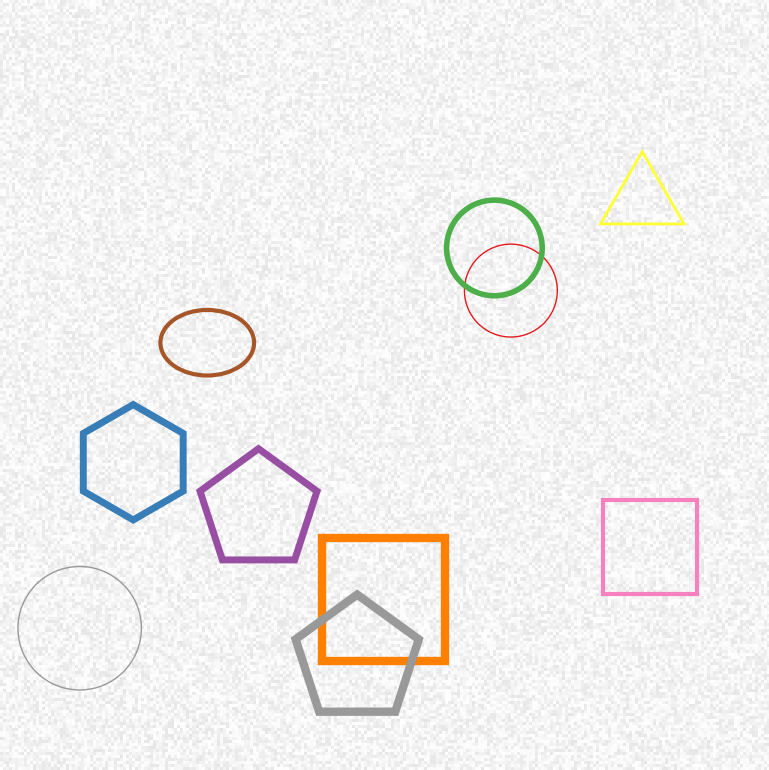[{"shape": "circle", "thickness": 0.5, "radius": 0.3, "center": [0.663, 0.623]}, {"shape": "hexagon", "thickness": 2.5, "radius": 0.37, "center": [0.173, 0.4]}, {"shape": "circle", "thickness": 2, "radius": 0.31, "center": [0.642, 0.678]}, {"shape": "pentagon", "thickness": 2.5, "radius": 0.4, "center": [0.336, 0.337]}, {"shape": "square", "thickness": 3, "radius": 0.4, "center": [0.498, 0.221]}, {"shape": "triangle", "thickness": 1, "radius": 0.31, "center": [0.834, 0.74]}, {"shape": "oval", "thickness": 1.5, "radius": 0.3, "center": [0.269, 0.555]}, {"shape": "square", "thickness": 1.5, "radius": 0.31, "center": [0.844, 0.29]}, {"shape": "circle", "thickness": 0.5, "radius": 0.4, "center": [0.103, 0.184]}, {"shape": "pentagon", "thickness": 3, "radius": 0.42, "center": [0.464, 0.144]}]